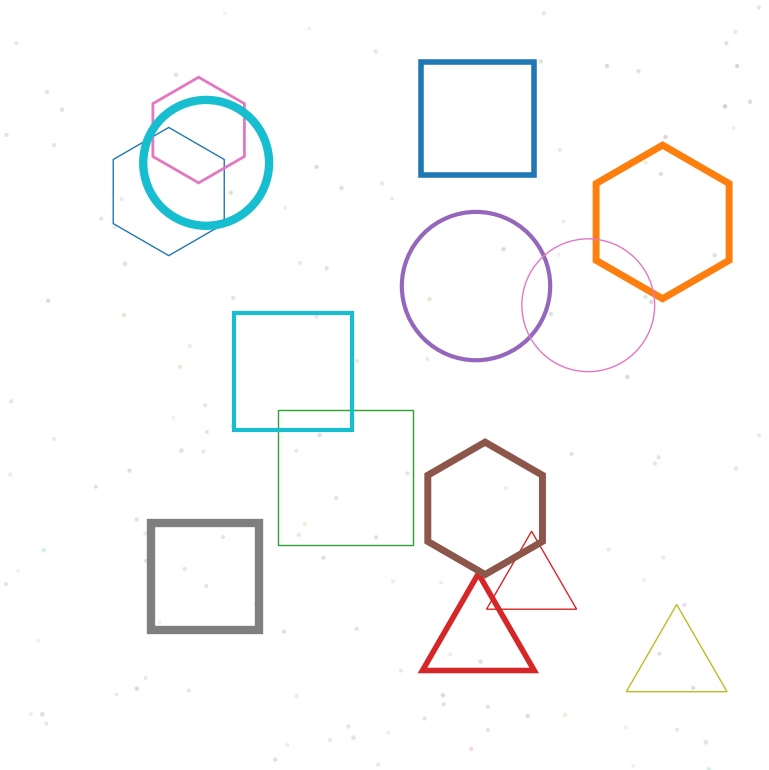[{"shape": "square", "thickness": 2, "radius": 0.37, "center": [0.62, 0.847]}, {"shape": "hexagon", "thickness": 0.5, "radius": 0.42, "center": [0.219, 0.751]}, {"shape": "hexagon", "thickness": 2.5, "radius": 0.5, "center": [0.861, 0.712]}, {"shape": "square", "thickness": 0.5, "radius": 0.44, "center": [0.449, 0.379]}, {"shape": "triangle", "thickness": 2, "radius": 0.42, "center": [0.621, 0.171]}, {"shape": "triangle", "thickness": 0.5, "radius": 0.34, "center": [0.69, 0.243]}, {"shape": "circle", "thickness": 1.5, "radius": 0.48, "center": [0.618, 0.628]}, {"shape": "hexagon", "thickness": 2.5, "radius": 0.43, "center": [0.63, 0.34]}, {"shape": "hexagon", "thickness": 1, "radius": 0.34, "center": [0.258, 0.831]}, {"shape": "circle", "thickness": 0.5, "radius": 0.43, "center": [0.764, 0.604]}, {"shape": "square", "thickness": 3, "radius": 0.35, "center": [0.266, 0.251]}, {"shape": "triangle", "thickness": 0.5, "radius": 0.38, "center": [0.879, 0.139]}, {"shape": "circle", "thickness": 3, "radius": 0.41, "center": [0.268, 0.789]}, {"shape": "square", "thickness": 1.5, "radius": 0.38, "center": [0.381, 0.518]}]